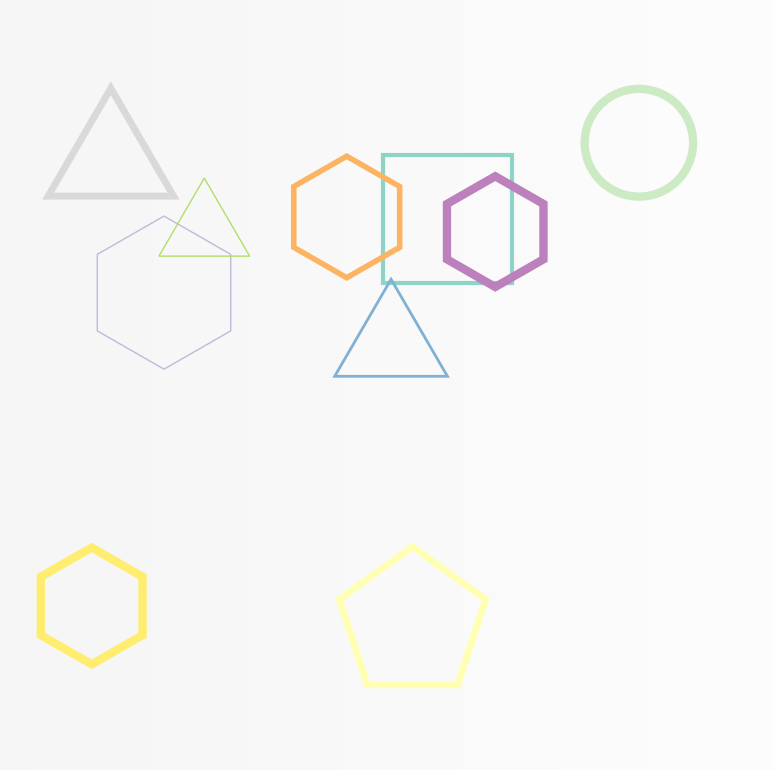[{"shape": "square", "thickness": 1.5, "radius": 0.41, "center": [0.578, 0.715]}, {"shape": "pentagon", "thickness": 2.5, "radius": 0.5, "center": [0.532, 0.191]}, {"shape": "hexagon", "thickness": 0.5, "radius": 0.5, "center": [0.212, 0.62]}, {"shape": "triangle", "thickness": 1, "radius": 0.42, "center": [0.505, 0.553]}, {"shape": "hexagon", "thickness": 2, "radius": 0.39, "center": [0.447, 0.718]}, {"shape": "triangle", "thickness": 0.5, "radius": 0.34, "center": [0.264, 0.701]}, {"shape": "triangle", "thickness": 2.5, "radius": 0.47, "center": [0.143, 0.792]}, {"shape": "hexagon", "thickness": 3, "radius": 0.36, "center": [0.639, 0.699]}, {"shape": "circle", "thickness": 3, "radius": 0.35, "center": [0.824, 0.815]}, {"shape": "hexagon", "thickness": 3, "radius": 0.38, "center": [0.118, 0.213]}]